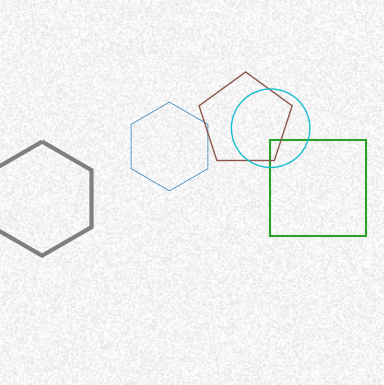[{"shape": "hexagon", "thickness": 0.5, "radius": 0.58, "center": [0.44, 0.619]}, {"shape": "square", "thickness": 1.5, "radius": 0.62, "center": [0.827, 0.511]}, {"shape": "pentagon", "thickness": 1, "radius": 0.64, "center": [0.638, 0.686]}, {"shape": "hexagon", "thickness": 3, "radius": 0.74, "center": [0.109, 0.484]}, {"shape": "circle", "thickness": 1, "radius": 0.51, "center": [0.703, 0.667]}]